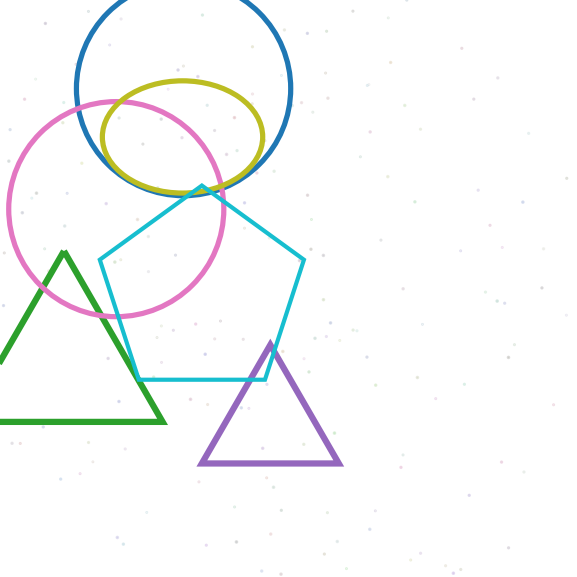[{"shape": "circle", "thickness": 2.5, "radius": 0.93, "center": [0.318, 0.846]}, {"shape": "triangle", "thickness": 3, "radius": 0.99, "center": [0.111, 0.367]}, {"shape": "triangle", "thickness": 3, "radius": 0.68, "center": [0.468, 0.265]}, {"shape": "circle", "thickness": 2.5, "radius": 0.93, "center": [0.201, 0.637]}, {"shape": "oval", "thickness": 2.5, "radius": 0.69, "center": [0.316, 0.762]}, {"shape": "pentagon", "thickness": 2, "radius": 0.93, "center": [0.35, 0.492]}]